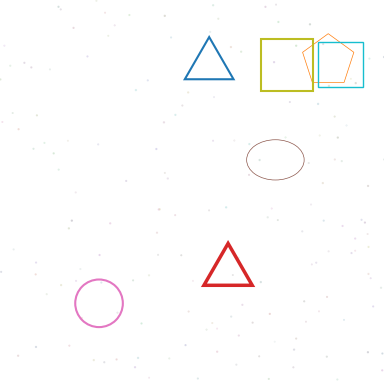[{"shape": "triangle", "thickness": 1.5, "radius": 0.37, "center": [0.543, 0.831]}, {"shape": "pentagon", "thickness": 0.5, "radius": 0.35, "center": [0.853, 0.843]}, {"shape": "triangle", "thickness": 2.5, "radius": 0.36, "center": [0.592, 0.295]}, {"shape": "oval", "thickness": 0.5, "radius": 0.37, "center": [0.715, 0.585]}, {"shape": "circle", "thickness": 1.5, "radius": 0.31, "center": [0.257, 0.212]}, {"shape": "square", "thickness": 1.5, "radius": 0.34, "center": [0.746, 0.831]}, {"shape": "square", "thickness": 1, "radius": 0.29, "center": [0.883, 0.833]}]